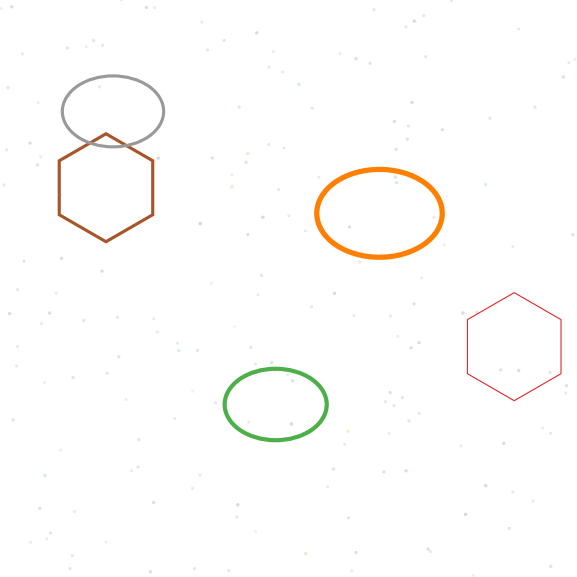[{"shape": "hexagon", "thickness": 0.5, "radius": 0.47, "center": [0.89, 0.399]}, {"shape": "oval", "thickness": 2, "radius": 0.44, "center": [0.477, 0.299]}, {"shape": "oval", "thickness": 2.5, "radius": 0.54, "center": [0.657, 0.63]}, {"shape": "hexagon", "thickness": 1.5, "radius": 0.47, "center": [0.184, 0.674]}, {"shape": "oval", "thickness": 1.5, "radius": 0.44, "center": [0.196, 0.806]}]